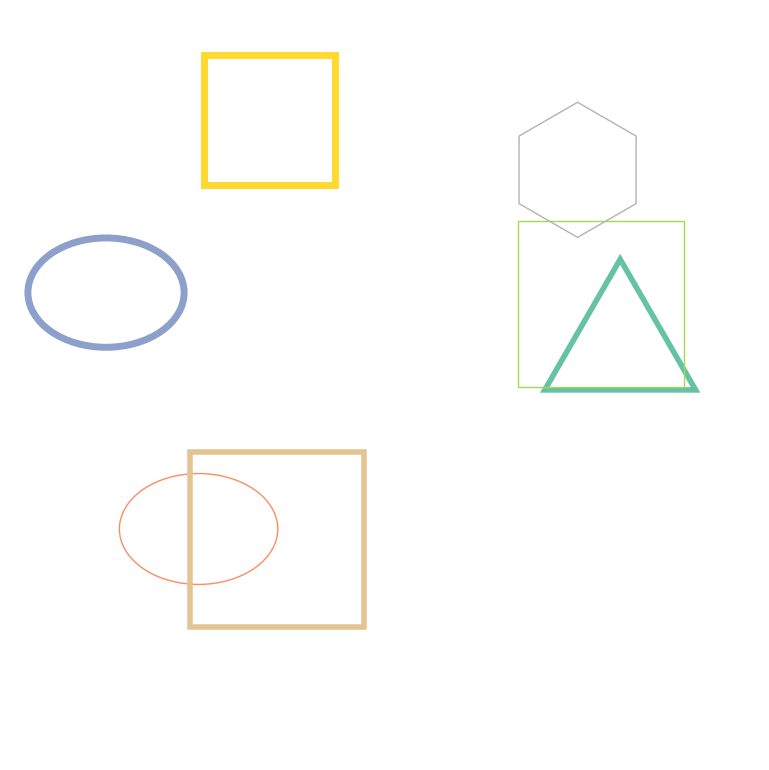[{"shape": "triangle", "thickness": 2, "radius": 0.57, "center": [0.805, 0.55]}, {"shape": "oval", "thickness": 0.5, "radius": 0.51, "center": [0.258, 0.313]}, {"shape": "oval", "thickness": 2.5, "radius": 0.51, "center": [0.138, 0.62]}, {"shape": "square", "thickness": 0.5, "radius": 0.54, "center": [0.781, 0.605]}, {"shape": "square", "thickness": 2.5, "radius": 0.42, "center": [0.35, 0.844]}, {"shape": "square", "thickness": 2, "radius": 0.57, "center": [0.36, 0.3]}, {"shape": "hexagon", "thickness": 0.5, "radius": 0.44, "center": [0.75, 0.779]}]